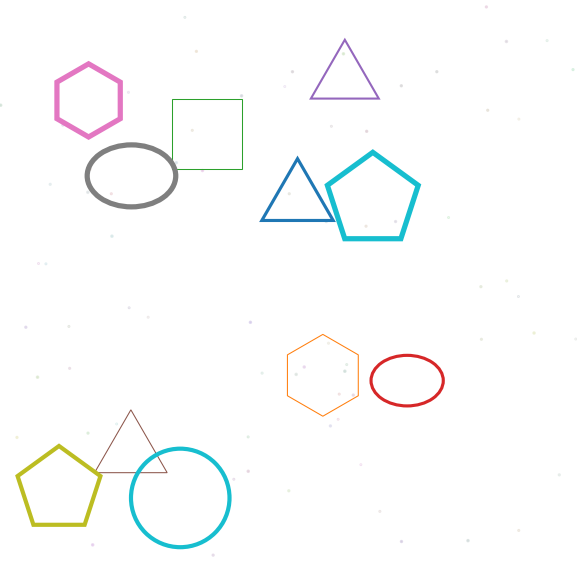[{"shape": "triangle", "thickness": 1.5, "radius": 0.36, "center": [0.515, 0.653]}, {"shape": "hexagon", "thickness": 0.5, "radius": 0.35, "center": [0.559, 0.349]}, {"shape": "square", "thickness": 0.5, "radius": 0.3, "center": [0.358, 0.767]}, {"shape": "oval", "thickness": 1.5, "radius": 0.31, "center": [0.705, 0.34]}, {"shape": "triangle", "thickness": 1, "radius": 0.34, "center": [0.597, 0.862]}, {"shape": "triangle", "thickness": 0.5, "radius": 0.36, "center": [0.227, 0.217]}, {"shape": "hexagon", "thickness": 2.5, "radius": 0.32, "center": [0.153, 0.825]}, {"shape": "oval", "thickness": 2.5, "radius": 0.38, "center": [0.228, 0.695]}, {"shape": "pentagon", "thickness": 2, "radius": 0.38, "center": [0.102, 0.151]}, {"shape": "circle", "thickness": 2, "radius": 0.43, "center": [0.312, 0.137]}, {"shape": "pentagon", "thickness": 2.5, "radius": 0.41, "center": [0.646, 0.653]}]